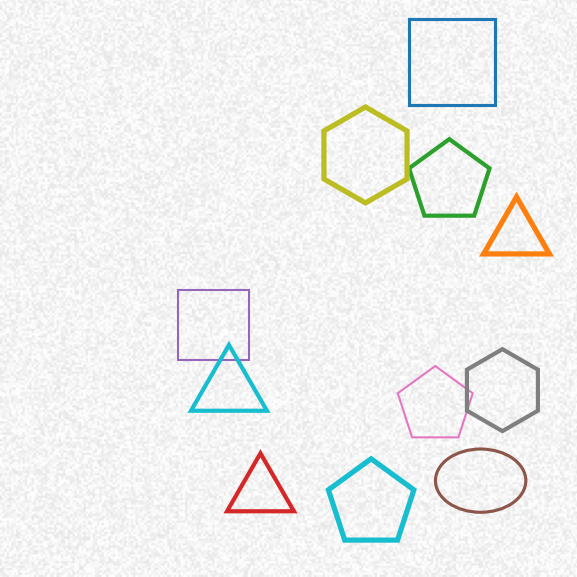[{"shape": "square", "thickness": 1.5, "radius": 0.37, "center": [0.782, 0.892]}, {"shape": "triangle", "thickness": 2.5, "radius": 0.33, "center": [0.894, 0.592]}, {"shape": "pentagon", "thickness": 2, "radius": 0.37, "center": [0.778, 0.685]}, {"shape": "triangle", "thickness": 2, "radius": 0.33, "center": [0.451, 0.147]}, {"shape": "square", "thickness": 1, "radius": 0.3, "center": [0.37, 0.436]}, {"shape": "oval", "thickness": 1.5, "radius": 0.39, "center": [0.832, 0.167]}, {"shape": "pentagon", "thickness": 1, "radius": 0.34, "center": [0.754, 0.297]}, {"shape": "hexagon", "thickness": 2, "radius": 0.35, "center": [0.87, 0.324]}, {"shape": "hexagon", "thickness": 2.5, "radius": 0.42, "center": [0.633, 0.731]}, {"shape": "pentagon", "thickness": 2.5, "radius": 0.39, "center": [0.643, 0.127]}, {"shape": "triangle", "thickness": 2, "radius": 0.38, "center": [0.397, 0.326]}]